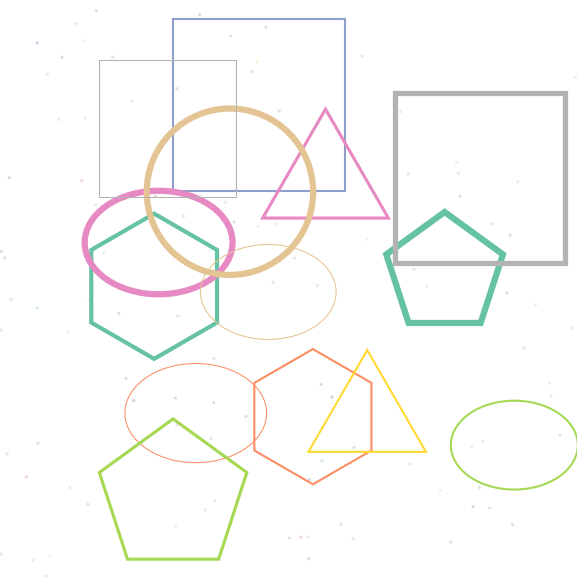[{"shape": "pentagon", "thickness": 3, "radius": 0.53, "center": [0.77, 0.526]}, {"shape": "hexagon", "thickness": 2, "radius": 0.63, "center": [0.267, 0.503]}, {"shape": "hexagon", "thickness": 1, "radius": 0.59, "center": [0.542, 0.278]}, {"shape": "oval", "thickness": 0.5, "radius": 0.61, "center": [0.339, 0.284]}, {"shape": "square", "thickness": 1, "radius": 0.74, "center": [0.448, 0.817]}, {"shape": "oval", "thickness": 3, "radius": 0.64, "center": [0.275, 0.579]}, {"shape": "triangle", "thickness": 1.5, "radius": 0.63, "center": [0.564, 0.684]}, {"shape": "pentagon", "thickness": 1.5, "radius": 0.67, "center": [0.3, 0.139]}, {"shape": "oval", "thickness": 1, "radius": 0.55, "center": [0.891, 0.228]}, {"shape": "triangle", "thickness": 1, "radius": 0.59, "center": [0.636, 0.275]}, {"shape": "circle", "thickness": 3, "radius": 0.72, "center": [0.398, 0.667]}, {"shape": "oval", "thickness": 0.5, "radius": 0.59, "center": [0.465, 0.494]}, {"shape": "square", "thickness": 2.5, "radius": 0.73, "center": [0.832, 0.691]}, {"shape": "square", "thickness": 0.5, "radius": 0.59, "center": [0.29, 0.777]}]